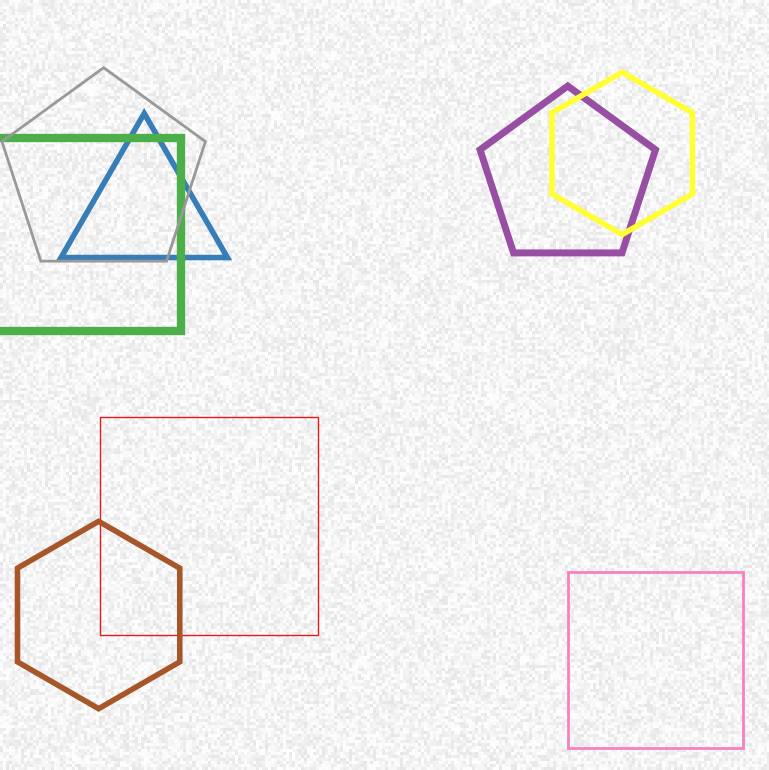[{"shape": "square", "thickness": 0.5, "radius": 0.71, "center": [0.271, 0.317]}, {"shape": "triangle", "thickness": 2, "radius": 0.62, "center": [0.187, 0.728]}, {"shape": "square", "thickness": 3, "radius": 0.62, "center": [0.11, 0.695]}, {"shape": "pentagon", "thickness": 2.5, "radius": 0.6, "center": [0.737, 0.768]}, {"shape": "hexagon", "thickness": 2, "radius": 0.53, "center": [0.808, 0.801]}, {"shape": "hexagon", "thickness": 2, "radius": 0.61, "center": [0.128, 0.201]}, {"shape": "square", "thickness": 1, "radius": 0.57, "center": [0.851, 0.143]}, {"shape": "pentagon", "thickness": 1, "radius": 0.69, "center": [0.135, 0.773]}]